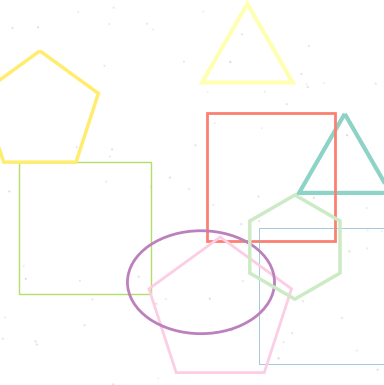[{"shape": "triangle", "thickness": 3, "radius": 0.68, "center": [0.895, 0.567]}, {"shape": "triangle", "thickness": 3, "radius": 0.68, "center": [0.642, 0.854]}, {"shape": "square", "thickness": 2, "radius": 0.83, "center": [0.704, 0.541]}, {"shape": "square", "thickness": 0.5, "radius": 0.88, "center": [0.849, 0.232]}, {"shape": "square", "thickness": 1, "radius": 0.86, "center": [0.221, 0.409]}, {"shape": "pentagon", "thickness": 2, "radius": 0.97, "center": [0.572, 0.19]}, {"shape": "oval", "thickness": 2, "radius": 0.95, "center": [0.522, 0.267]}, {"shape": "hexagon", "thickness": 2.5, "radius": 0.68, "center": [0.766, 0.358]}, {"shape": "pentagon", "thickness": 2.5, "radius": 0.8, "center": [0.104, 0.708]}]